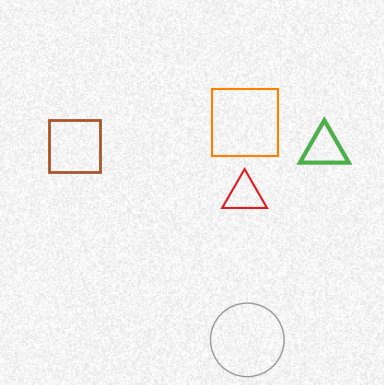[{"shape": "triangle", "thickness": 1.5, "radius": 0.34, "center": [0.635, 0.494]}, {"shape": "triangle", "thickness": 3, "radius": 0.37, "center": [0.842, 0.614]}, {"shape": "square", "thickness": 1.5, "radius": 0.43, "center": [0.637, 0.682]}, {"shape": "square", "thickness": 2, "radius": 0.34, "center": [0.193, 0.621]}, {"shape": "circle", "thickness": 1, "radius": 0.48, "center": [0.642, 0.117]}]